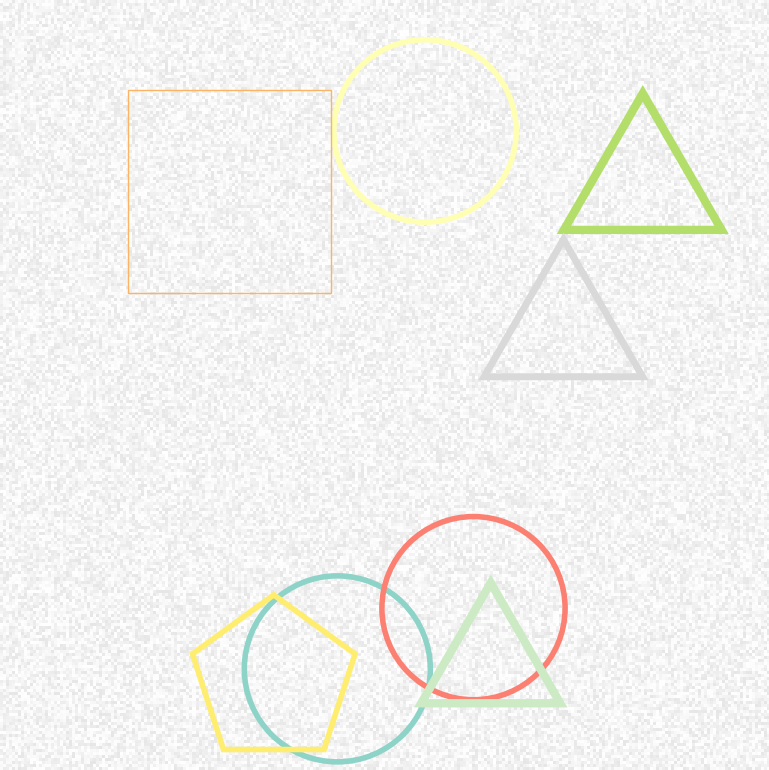[{"shape": "circle", "thickness": 2, "radius": 0.6, "center": [0.438, 0.131]}, {"shape": "circle", "thickness": 2, "radius": 0.59, "center": [0.552, 0.83]}, {"shape": "circle", "thickness": 2, "radius": 0.59, "center": [0.615, 0.21]}, {"shape": "square", "thickness": 0.5, "radius": 0.66, "center": [0.298, 0.751]}, {"shape": "triangle", "thickness": 3, "radius": 0.59, "center": [0.835, 0.761]}, {"shape": "triangle", "thickness": 2.5, "radius": 0.59, "center": [0.732, 0.57]}, {"shape": "triangle", "thickness": 3, "radius": 0.52, "center": [0.637, 0.139]}, {"shape": "pentagon", "thickness": 2, "radius": 0.56, "center": [0.355, 0.116]}]